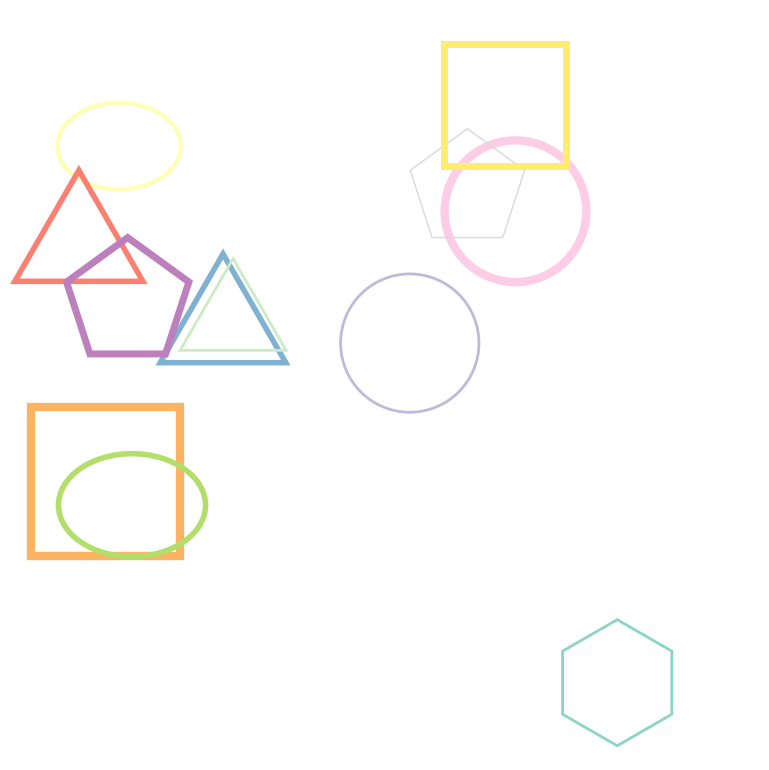[{"shape": "hexagon", "thickness": 1, "radius": 0.41, "center": [0.802, 0.113]}, {"shape": "oval", "thickness": 1.5, "radius": 0.4, "center": [0.155, 0.81]}, {"shape": "circle", "thickness": 1, "radius": 0.45, "center": [0.532, 0.554]}, {"shape": "triangle", "thickness": 2, "radius": 0.48, "center": [0.102, 0.683]}, {"shape": "triangle", "thickness": 2, "radius": 0.47, "center": [0.29, 0.576]}, {"shape": "square", "thickness": 3, "radius": 0.48, "center": [0.137, 0.375]}, {"shape": "oval", "thickness": 2, "radius": 0.48, "center": [0.171, 0.344]}, {"shape": "circle", "thickness": 3, "radius": 0.46, "center": [0.669, 0.726]}, {"shape": "pentagon", "thickness": 0.5, "radius": 0.39, "center": [0.607, 0.755]}, {"shape": "pentagon", "thickness": 2.5, "radius": 0.42, "center": [0.166, 0.608]}, {"shape": "triangle", "thickness": 1, "radius": 0.4, "center": [0.303, 0.585]}, {"shape": "square", "thickness": 2.5, "radius": 0.4, "center": [0.656, 0.864]}]